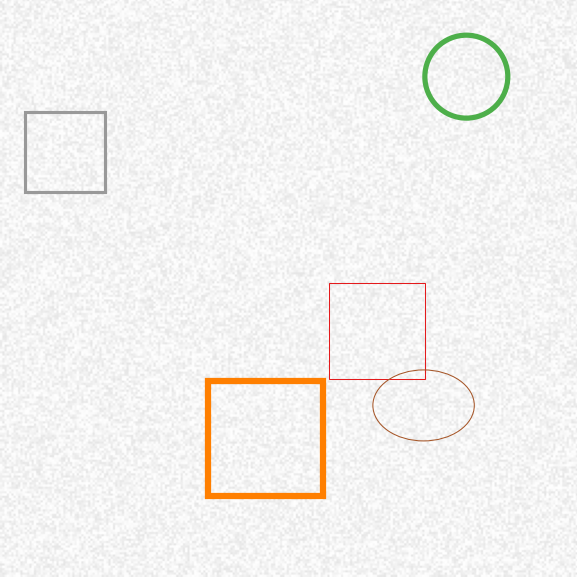[{"shape": "square", "thickness": 0.5, "radius": 0.41, "center": [0.653, 0.426]}, {"shape": "circle", "thickness": 2.5, "radius": 0.36, "center": [0.808, 0.866]}, {"shape": "square", "thickness": 3, "radius": 0.5, "center": [0.46, 0.241]}, {"shape": "oval", "thickness": 0.5, "radius": 0.44, "center": [0.733, 0.297]}, {"shape": "square", "thickness": 1.5, "radius": 0.34, "center": [0.112, 0.736]}]